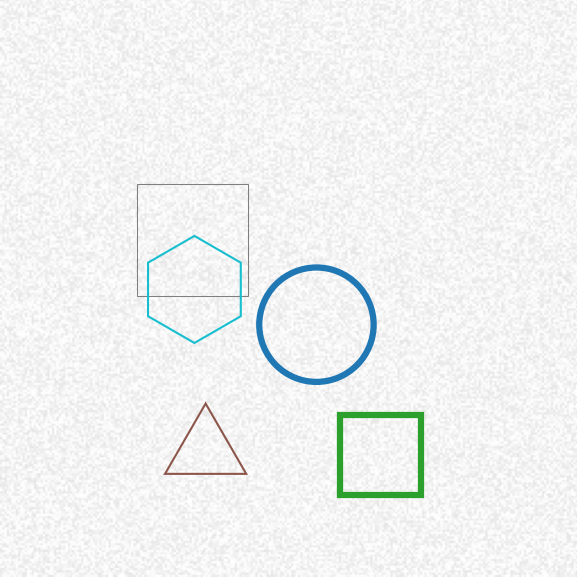[{"shape": "circle", "thickness": 3, "radius": 0.5, "center": [0.548, 0.437]}, {"shape": "square", "thickness": 3, "radius": 0.35, "center": [0.659, 0.211]}, {"shape": "triangle", "thickness": 1, "radius": 0.41, "center": [0.356, 0.219]}, {"shape": "square", "thickness": 0.5, "radius": 0.48, "center": [0.334, 0.584]}, {"shape": "hexagon", "thickness": 1, "radius": 0.46, "center": [0.337, 0.498]}]